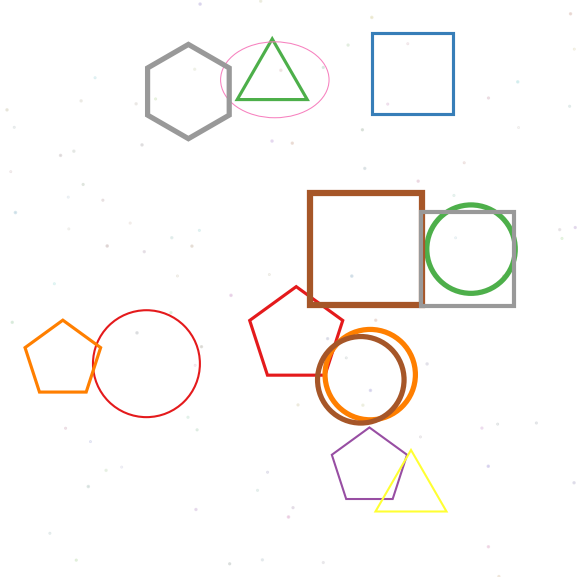[{"shape": "circle", "thickness": 1, "radius": 0.46, "center": [0.254, 0.369]}, {"shape": "pentagon", "thickness": 1.5, "radius": 0.42, "center": [0.513, 0.418]}, {"shape": "square", "thickness": 1.5, "radius": 0.35, "center": [0.714, 0.871]}, {"shape": "triangle", "thickness": 1.5, "radius": 0.35, "center": [0.471, 0.862]}, {"shape": "circle", "thickness": 2.5, "radius": 0.38, "center": [0.816, 0.568]}, {"shape": "pentagon", "thickness": 1, "radius": 0.34, "center": [0.64, 0.19]}, {"shape": "pentagon", "thickness": 1.5, "radius": 0.34, "center": [0.109, 0.376]}, {"shape": "circle", "thickness": 2.5, "radius": 0.39, "center": [0.641, 0.35]}, {"shape": "triangle", "thickness": 1, "radius": 0.36, "center": [0.712, 0.149]}, {"shape": "circle", "thickness": 2.5, "radius": 0.37, "center": [0.625, 0.341]}, {"shape": "square", "thickness": 3, "radius": 0.48, "center": [0.634, 0.568]}, {"shape": "oval", "thickness": 0.5, "radius": 0.47, "center": [0.476, 0.861]}, {"shape": "hexagon", "thickness": 2.5, "radius": 0.41, "center": [0.326, 0.841]}, {"shape": "square", "thickness": 2, "radius": 0.41, "center": [0.81, 0.551]}]